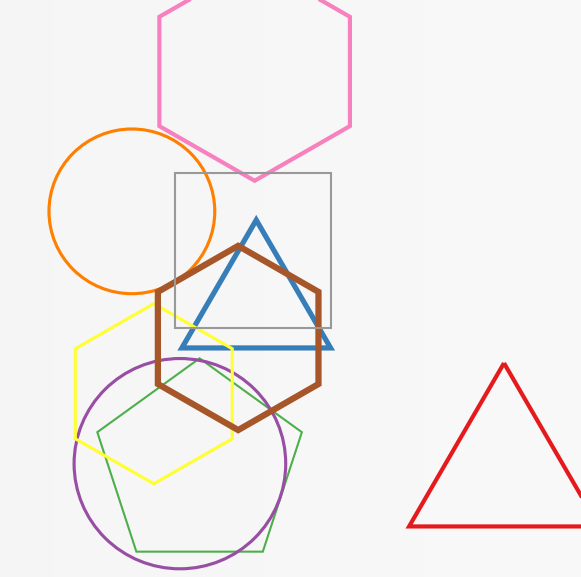[{"shape": "triangle", "thickness": 2, "radius": 0.94, "center": [0.867, 0.182]}, {"shape": "triangle", "thickness": 2.5, "radius": 0.74, "center": [0.441, 0.47]}, {"shape": "pentagon", "thickness": 1, "radius": 0.93, "center": [0.343, 0.194]}, {"shape": "circle", "thickness": 1.5, "radius": 0.91, "center": [0.31, 0.196]}, {"shape": "circle", "thickness": 1.5, "radius": 0.71, "center": [0.227, 0.633]}, {"shape": "hexagon", "thickness": 1.5, "radius": 0.78, "center": [0.265, 0.317]}, {"shape": "hexagon", "thickness": 3, "radius": 0.8, "center": [0.41, 0.414]}, {"shape": "hexagon", "thickness": 2, "radius": 0.95, "center": [0.438, 0.875]}, {"shape": "square", "thickness": 1, "radius": 0.67, "center": [0.435, 0.565]}]